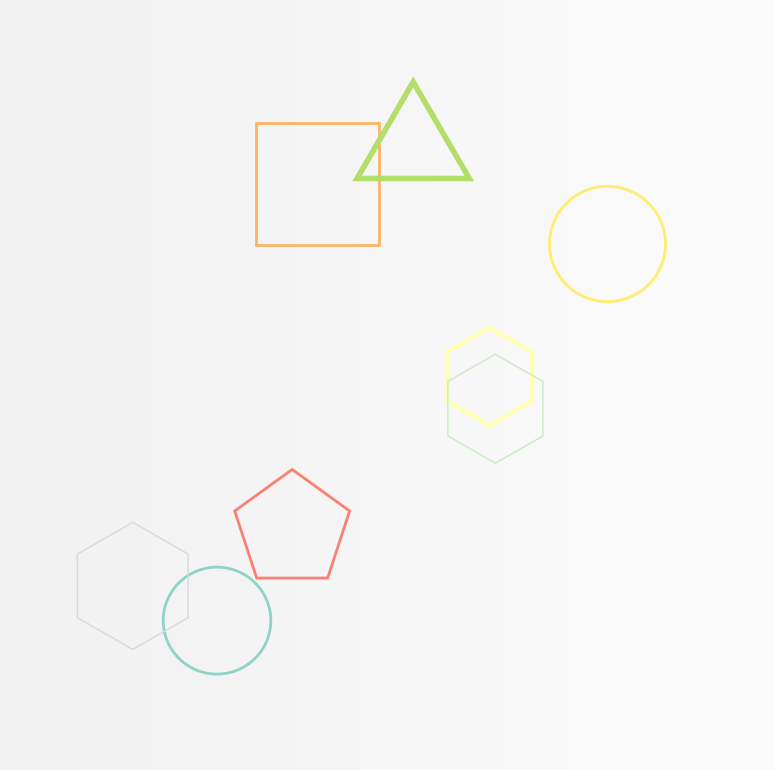[{"shape": "circle", "thickness": 1, "radius": 0.35, "center": [0.28, 0.194]}, {"shape": "hexagon", "thickness": 1.5, "radius": 0.32, "center": [0.632, 0.511]}, {"shape": "pentagon", "thickness": 1, "radius": 0.39, "center": [0.377, 0.312]}, {"shape": "square", "thickness": 1, "radius": 0.4, "center": [0.409, 0.761]}, {"shape": "triangle", "thickness": 2, "radius": 0.42, "center": [0.533, 0.81]}, {"shape": "hexagon", "thickness": 0.5, "radius": 0.41, "center": [0.171, 0.239]}, {"shape": "hexagon", "thickness": 0.5, "radius": 0.35, "center": [0.639, 0.469]}, {"shape": "circle", "thickness": 1, "radius": 0.37, "center": [0.784, 0.683]}]